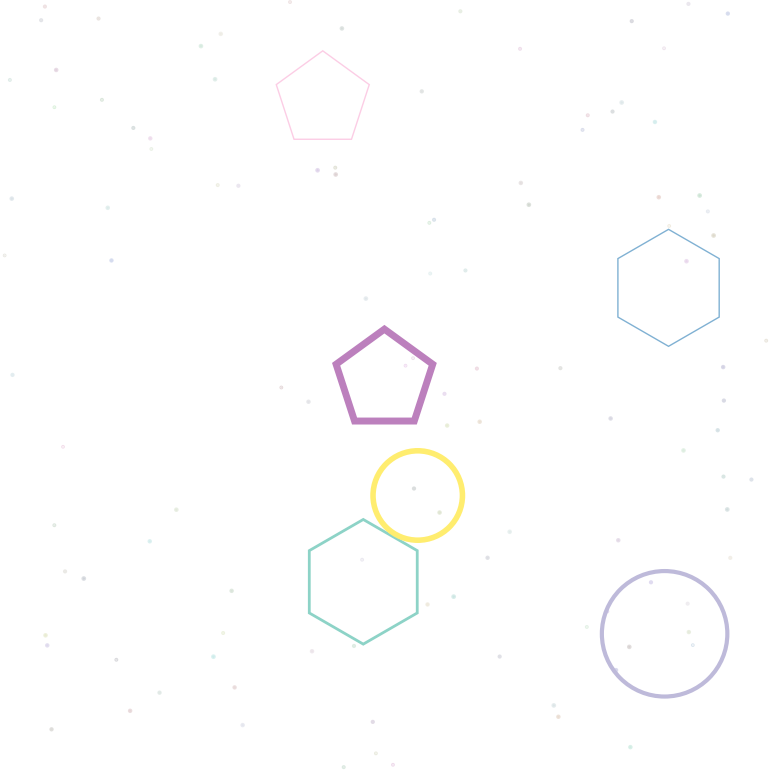[{"shape": "hexagon", "thickness": 1, "radius": 0.4, "center": [0.472, 0.244]}, {"shape": "circle", "thickness": 1.5, "radius": 0.41, "center": [0.863, 0.177]}, {"shape": "hexagon", "thickness": 0.5, "radius": 0.38, "center": [0.868, 0.626]}, {"shape": "pentagon", "thickness": 0.5, "radius": 0.32, "center": [0.419, 0.87]}, {"shape": "pentagon", "thickness": 2.5, "radius": 0.33, "center": [0.499, 0.507]}, {"shape": "circle", "thickness": 2, "radius": 0.29, "center": [0.543, 0.357]}]